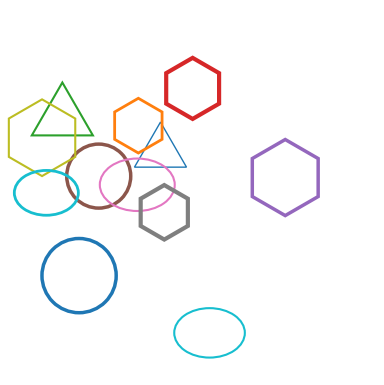[{"shape": "triangle", "thickness": 1, "radius": 0.39, "center": [0.417, 0.605]}, {"shape": "circle", "thickness": 2.5, "radius": 0.48, "center": [0.205, 0.284]}, {"shape": "hexagon", "thickness": 2, "radius": 0.36, "center": [0.359, 0.674]}, {"shape": "triangle", "thickness": 1.5, "radius": 0.46, "center": [0.162, 0.694]}, {"shape": "hexagon", "thickness": 3, "radius": 0.4, "center": [0.5, 0.77]}, {"shape": "hexagon", "thickness": 2.5, "radius": 0.49, "center": [0.741, 0.539]}, {"shape": "circle", "thickness": 2.5, "radius": 0.42, "center": [0.256, 0.543]}, {"shape": "oval", "thickness": 1.5, "radius": 0.49, "center": [0.357, 0.52]}, {"shape": "hexagon", "thickness": 3, "radius": 0.35, "center": [0.427, 0.449]}, {"shape": "hexagon", "thickness": 1.5, "radius": 0.5, "center": [0.109, 0.642]}, {"shape": "oval", "thickness": 1.5, "radius": 0.46, "center": [0.544, 0.135]}, {"shape": "oval", "thickness": 2, "radius": 0.42, "center": [0.12, 0.499]}]